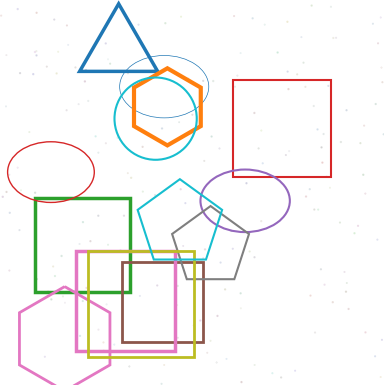[{"shape": "triangle", "thickness": 2.5, "radius": 0.58, "center": [0.308, 0.873]}, {"shape": "oval", "thickness": 0.5, "radius": 0.58, "center": [0.427, 0.775]}, {"shape": "hexagon", "thickness": 3, "radius": 0.5, "center": [0.435, 0.722]}, {"shape": "square", "thickness": 2.5, "radius": 0.61, "center": [0.214, 0.363]}, {"shape": "oval", "thickness": 1, "radius": 0.56, "center": [0.132, 0.553]}, {"shape": "square", "thickness": 1.5, "radius": 0.63, "center": [0.733, 0.666]}, {"shape": "oval", "thickness": 1.5, "radius": 0.58, "center": [0.637, 0.478]}, {"shape": "square", "thickness": 2, "radius": 0.52, "center": [0.422, 0.216]}, {"shape": "hexagon", "thickness": 2, "radius": 0.68, "center": [0.168, 0.12]}, {"shape": "square", "thickness": 2.5, "radius": 0.65, "center": [0.327, 0.218]}, {"shape": "pentagon", "thickness": 1.5, "radius": 0.53, "center": [0.547, 0.36]}, {"shape": "square", "thickness": 2, "radius": 0.69, "center": [0.366, 0.21]}, {"shape": "circle", "thickness": 1.5, "radius": 0.53, "center": [0.404, 0.692]}, {"shape": "pentagon", "thickness": 1.5, "radius": 0.58, "center": [0.467, 0.419]}]